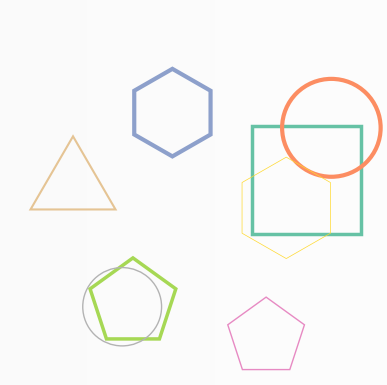[{"shape": "square", "thickness": 2.5, "radius": 0.7, "center": [0.791, 0.533]}, {"shape": "circle", "thickness": 3, "radius": 0.64, "center": [0.855, 0.668]}, {"shape": "hexagon", "thickness": 3, "radius": 0.57, "center": [0.445, 0.707]}, {"shape": "pentagon", "thickness": 1, "radius": 0.52, "center": [0.687, 0.124]}, {"shape": "pentagon", "thickness": 2.5, "radius": 0.58, "center": [0.343, 0.214]}, {"shape": "hexagon", "thickness": 0.5, "radius": 0.66, "center": [0.739, 0.46]}, {"shape": "triangle", "thickness": 1.5, "radius": 0.63, "center": [0.188, 0.519]}, {"shape": "circle", "thickness": 1, "radius": 0.51, "center": [0.315, 0.203]}]